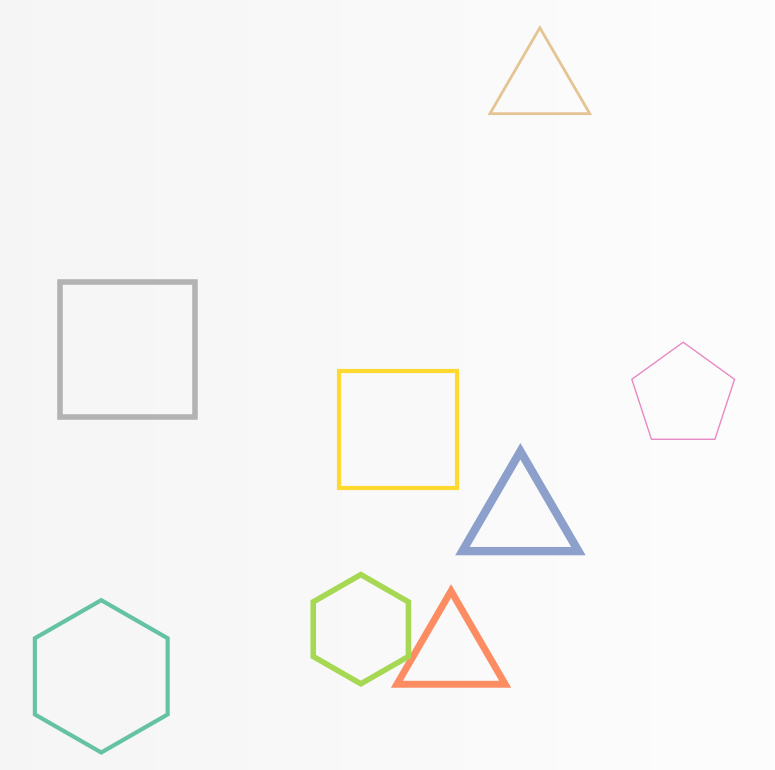[{"shape": "hexagon", "thickness": 1.5, "radius": 0.49, "center": [0.131, 0.122]}, {"shape": "triangle", "thickness": 2.5, "radius": 0.4, "center": [0.582, 0.152]}, {"shape": "triangle", "thickness": 3, "radius": 0.43, "center": [0.671, 0.327]}, {"shape": "pentagon", "thickness": 0.5, "radius": 0.35, "center": [0.882, 0.486]}, {"shape": "hexagon", "thickness": 2, "radius": 0.35, "center": [0.466, 0.183]}, {"shape": "square", "thickness": 1.5, "radius": 0.38, "center": [0.514, 0.442]}, {"shape": "triangle", "thickness": 1, "radius": 0.37, "center": [0.697, 0.89]}, {"shape": "square", "thickness": 2, "radius": 0.44, "center": [0.164, 0.546]}]